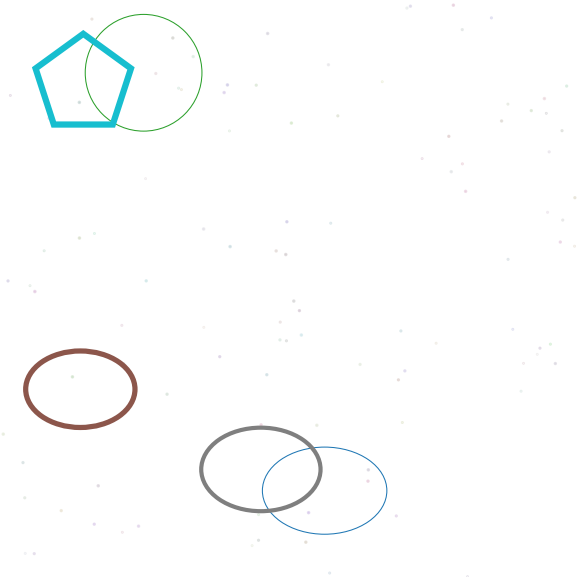[{"shape": "oval", "thickness": 0.5, "radius": 0.54, "center": [0.562, 0.15]}, {"shape": "circle", "thickness": 0.5, "radius": 0.51, "center": [0.249, 0.873]}, {"shape": "oval", "thickness": 2.5, "radius": 0.47, "center": [0.139, 0.325]}, {"shape": "oval", "thickness": 2, "radius": 0.52, "center": [0.452, 0.186]}, {"shape": "pentagon", "thickness": 3, "radius": 0.43, "center": [0.144, 0.854]}]